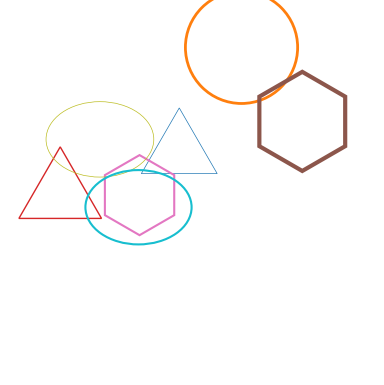[{"shape": "triangle", "thickness": 0.5, "radius": 0.57, "center": [0.466, 0.606]}, {"shape": "circle", "thickness": 2, "radius": 0.73, "center": [0.627, 0.877]}, {"shape": "triangle", "thickness": 1, "radius": 0.62, "center": [0.156, 0.495]}, {"shape": "hexagon", "thickness": 3, "radius": 0.64, "center": [0.785, 0.685]}, {"shape": "hexagon", "thickness": 1.5, "radius": 0.52, "center": [0.362, 0.493]}, {"shape": "oval", "thickness": 0.5, "radius": 0.7, "center": [0.26, 0.638]}, {"shape": "oval", "thickness": 1.5, "radius": 0.69, "center": [0.36, 0.462]}]